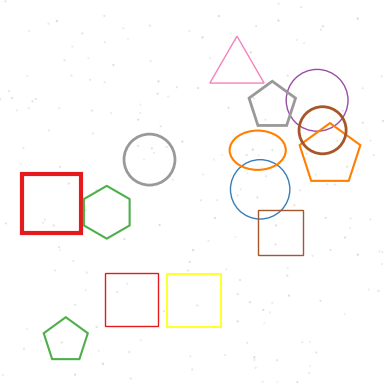[{"shape": "square", "thickness": 3, "radius": 0.38, "center": [0.133, 0.471]}, {"shape": "square", "thickness": 1, "radius": 0.34, "center": [0.341, 0.222]}, {"shape": "circle", "thickness": 1, "radius": 0.39, "center": [0.676, 0.508]}, {"shape": "pentagon", "thickness": 1.5, "radius": 0.3, "center": [0.171, 0.116]}, {"shape": "hexagon", "thickness": 1.5, "radius": 0.34, "center": [0.277, 0.449]}, {"shape": "circle", "thickness": 1, "radius": 0.4, "center": [0.824, 0.739]}, {"shape": "pentagon", "thickness": 1.5, "radius": 0.41, "center": [0.857, 0.597]}, {"shape": "oval", "thickness": 1.5, "radius": 0.36, "center": [0.669, 0.61]}, {"shape": "square", "thickness": 1.5, "radius": 0.35, "center": [0.505, 0.22]}, {"shape": "square", "thickness": 1, "radius": 0.29, "center": [0.729, 0.395]}, {"shape": "circle", "thickness": 2, "radius": 0.31, "center": [0.838, 0.662]}, {"shape": "triangle", "thickness": 1, "radius": 0.41, "center": [0.616, 0.825]}, {"shape": "pentagon", "thickness": 2, "radius": 0.32, "center": [0.707, 0.726]}, {"shape": "circle", "thickness": 2, "radius": 0.33, "center": [0.388, 0.585]}]